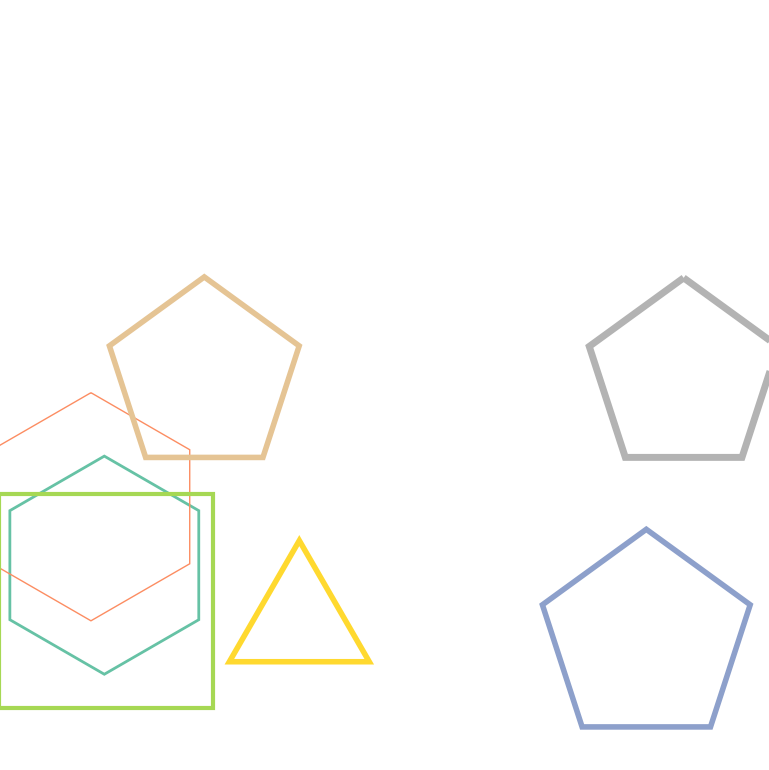[{"shape": "hexagon", "thickness": 1, "radius": 0.71, "center": [0.135, 0.266]}, {"shape": "hexagon", "thickness": 0.5, "radius": 0.74, "center": [0.118, 0.342]}, {"shape": "pentagon", "thickness": 2, "radius": 0.71, "center": [0.839, 0.171]}, {"shape": "square", "thickness": 1.5, "radius": 0.69, "center": [0.138, 0.219]}, {"shape": "triangle", "thickness": 2, "radius": 0.52, "center": [0.389, 0.193]}, {"shape": "pentagon", "thickness": 2, "radius": 0.65, "center": [0.265, 0.511]}, {"shape": "pentagon", "thickness": 2.5, "radius": 0.64, "center": [0.888, 0.51]}]